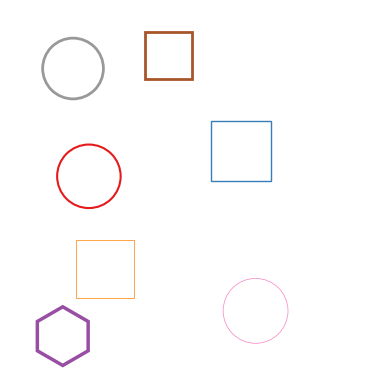[{"shape": "circle", "thickness": 1.5, "radius": 0.41, "center": [0.231, 0.542]}, {"shape": "square", "thickness": 1, "radius": 0.39, "center": [0.626, 0.608]}, {"shape": "hexagon", "thickness": 2.5, "radius": 0.38, "center": [0.163, 0.127]}, {"shape": "square", "thickness": 0.5, "radius": 0.38, "center": [0.273, 0.301]}, {"shape": "square", "thickness": 2, "radius": 0.31, "center": [0.438, 0.856]}, {"shape": "circle", "thickness": 0.5, "radius": 0.42, "center": [0.664, 0.193]}, {"shape": "circle", "thickness": 2, "radius": 0.39, "center": [0.19, 0.822]}]